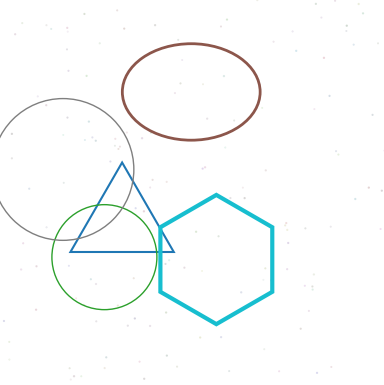[{"shape": "triangle", "thickness": 1.5, "radius": 0.77, "center": [0.317, 0.423]}, {"shape": "circle", "thickness": 1, "radius": 0.68, "center": [0.271, 0.332]}, {"shape": "oval", "thickness": 2, "radius": 0.89, "center": [0.497, 0.761]}, {"shape": "circle", "thickness": 1, "radius": 0.92, "center": [0.164, 0.56]}, {"shape": "hexagon", "thickness": 3, "radius": 0.84, "center": [0.562, 0.326]}]